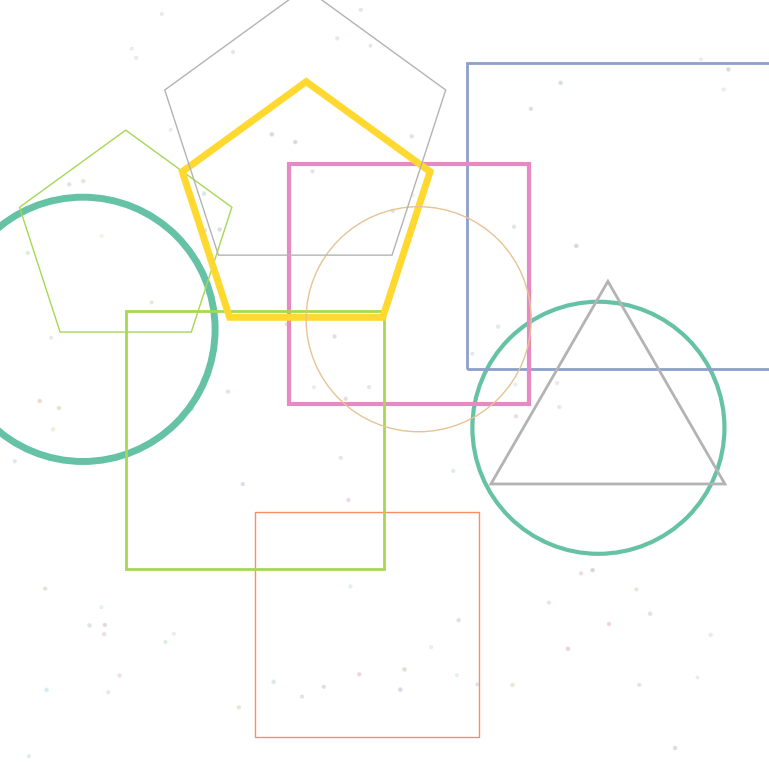[{"shape": "circle", "thickness": 2.5, "radius": 0.86, "center": [0.108, 0.572]}, {"shape": "circle", "thickness": 1.5, "radius": 0.82, "center": [0.777, 0.444]}, {"shape": "square", "thickness": 0.5, "radius": 0.73, "center": [0.477, 0.189]}, {"shape": "square", "thickness": 1, "radius": 0.99, "center": [0.805, 0.719]}, {"shape": "square", "thickness": 1.5, "radius": 0.78, "center": [0.532, 0.631]}, {"shape": "pentagon", "thickness": 0.5, "radius": 0.72, "center": [0.163, 0.686]}, {"shape": "square", "thickness": 1, "radius": 0.84, "center": [0.332, 0.428]}, {"shape": "pentagon", "thickness": 2.5, "radius": 0.85, "center": [0.398, 0.725]}, {"shape": "circle", "thickness": 0.5, "radius": 0.73, "center": [0.544, 0.585]}, {"shape": "triangle", "thickness": 1, "radius": 0.88, "center": [0.789, 0.459]}, {"shape": "pentagon", "thickness": 0.5, "radius": 0.96, "center": [0.396, 0.824]}]